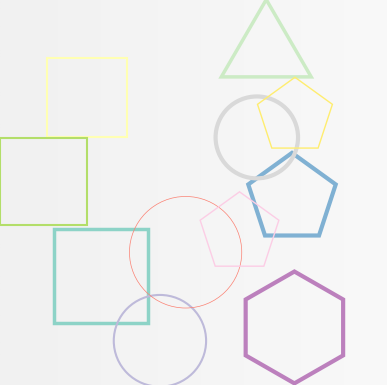[{"shape": "square", "thickness": 2.5, "radius": 0.61, "center": [0.26, 0.283]}, {"shape": "square", "thickness": 1.5, "radius": 0.52, "center": [0.224, 0.747]}, {"shape": "circle", "thickness": 1.5, "radius": 0.6, "center": [0.413, 0.115]}, {"shape": "circle", "thickness": 0.5, "radius": 0.72, "center": [0.479, 0.345]}, {"shape": "pentagon", "thickness": 3, "radius": 0.59, "center": [0.754, 0.484]}, {"shape": "square", "thickness": 1.5, "radius": 0.56, "center": [0.112, 0.528]}, {"shape": "pentagon", "thickness": 1, "radius": 0.53, "center": [0.618, 0.395]}, {"shape": "circle", "thickness": 3, "radius": 0.53, "center": [0.663, 0.643]}, {"shape": "hexagon", "thickness": 3, "radius": 0.73, "center": [0.76, 0.149]}, {"shape": "triangle", "thickness": 2.5, "radius": 0.67, "center": [0.687, 0.867]}, {"shape": "pentagon", "thickness": 1, "radius": 0.51, "center": [0.761, 0.698]}]